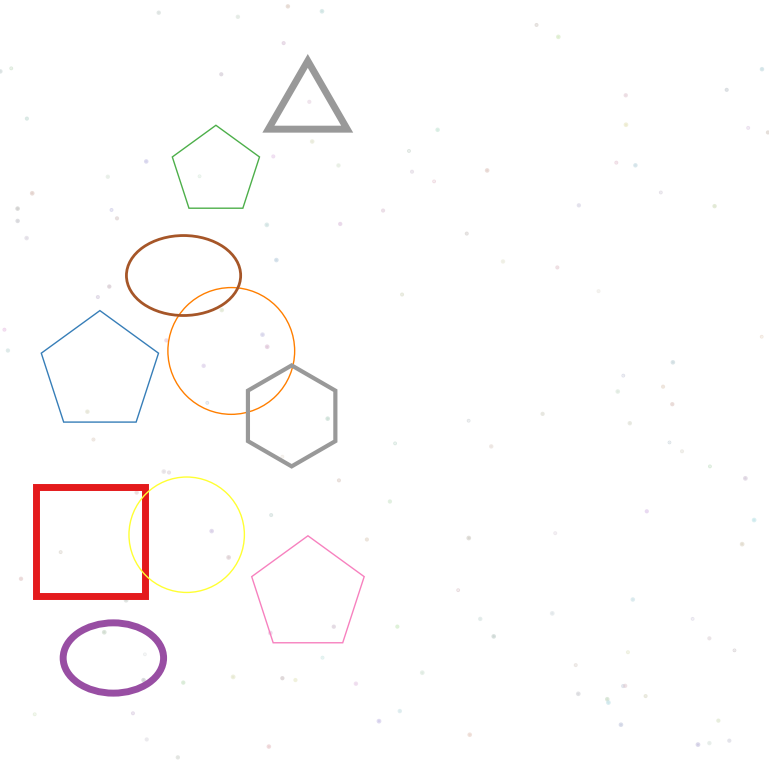[{"shape": "square", "thickness": 2.5, "radius": 0.35, "center": [0.118, 0.297]}, {"shape": "pentagon", "thickness": 0.5, "radius": 0.4, "center": [0.13, 0.517]}, {"shape": "pentagon", "thickness": 0.5, "radius": 0.3, "center": [0.28, 0.778]}, {"shape": "oval", "thickness": 2.5, "radius": 0.33, "center": [0.147, 0.145]}, {"shape": "circle", "thickness": 0.5, "radius": 0.41, "center": [0.3, 0.544]}, {"shape": "circle", "thickness": 0.5, "radius": 0.37, "center": [0.242, 0.306]}, {"shape": "oval", "thickness": 1, "radius": 0.37, "center": [0.238, 0.642]}, {"shape": "pentagon", "thickness": 0.5, "radius": 0.38, "center": [0.4, 0.227]}, {"shape": "triangle", "thickness": 2.5, "radius": 0.3, "center": [0.4, 0.862]}, {"shape": "hexagon", "thickness": 1.5, "radius": 0.33, "center": [0.379, 0.46]}]